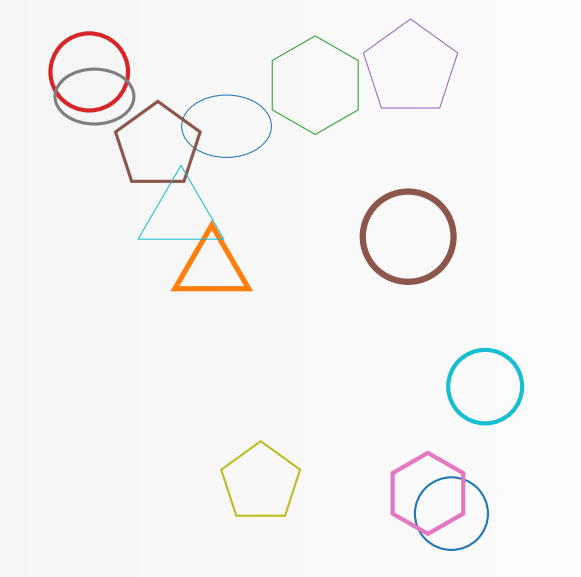[{"shape": "oval", "thickness": 0.5, "radius": 0.39, "center": [0.39, 0.781]}, {"shape": "circle", "thickness": 1, "radius": 0.31, "center": [0.777, 0.11]}, {"shape": "triangle", "thickness": 2.5, "radius": 0.37, "center": [0.364, 0.536]}, {"shape": "hexagon", "thickness": 0.5, "radius": 0.43, "center": [0.542, 0.852]}, {"shape": "circle", "thickness": 2, "radius": 0.33, "center": [0.154, 0.875]}, {"shape": "pentagon", "thickness": 0.5, "radius": 0.43, "center": [0.706, 0.881]}, {"shape": "pentagon", "thickness": 1.5, "radius": 0.38, "center": [0.272, 0.747]}, {"shape": "circle", "thickness": 3, "radius": 0.39, "center": [0.702, 0.589]}, {"shape": "hexagon", "thickness": 2, "radius": 0.35, "center": [0.736, 0.145]}, {"shape": "oval", "thickness": 1.5, "radius": 0.34, "center": [0.163, 0.832]}, {"shape": "pentagon", "thickness": 1, "radius": 0.36, "center": [0.448, 0.164]}, {"shape": "circle", "thickness": 2, "radius": 0.32, "center": [0.835, 0.33]}, {"shape": "triangle", "thickness": 0.5, "radius": 0.43, "center": [0.311, 0.628]}]